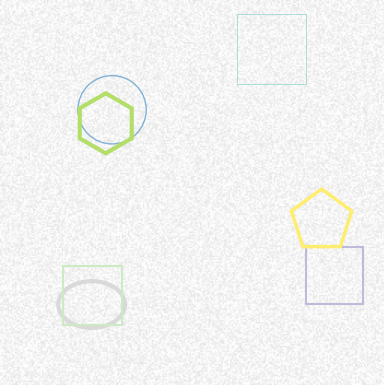[{"shape": "square", "thickness": 0.5, "radius": 0.45, "center": [0.705, 0.872]}, {"shape": "square", "thickness": 1.5, "radius": 0.37, "center": [0.868, 0.284]}, {"shape": "circle", "thickness": 1, "radius": 0.44, "center": [0.291, 0.715]}, {"shape": "hexagon", "thickness": 3, "radius": 0.39, "center": [0.275, 0.68]}, {"shape": "oval", "thickness": 3, "radius": 0.43, "center": [0.238, 0.209]}, {"shape": "square", "thickness": 1.5, "radius": 0.38, "center": [0.241, 0.232]}, {"shape": "pentagon", "thickness": 2.5, "radius": 0.41, "center": [0.835, 0.426]}]